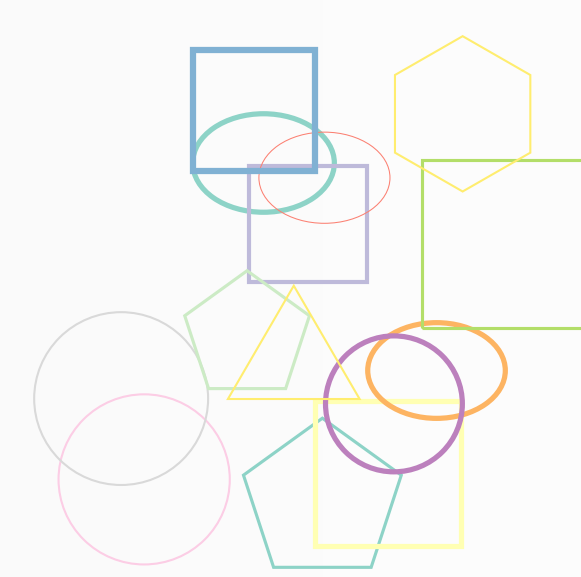[{"shape": "oval", "thickness": 2.5, "radius": 0.61, "center": [0.453, 0.717]}, {"shape": "pentagon", "thickness": 1.5, "radius": 0.71, "center": [0.555, 0.132]}, {"shape": "square", "thickness": 2.5, "radius": 0.63, "center": [0.667, 0.179]}, {"shape": "square", "thickness": 2, "radius": 0.51, "center": [0.53, 0.611]}, {"shape": "oval", "thickness": 0.5, "radius": 0.56, "center": [0.558, 0.691]}, {"shape": "square", "thickness": 3, "radius": 0.53, "center": [0.437, 0.808]}, {"shape": "oval", "thickness": 2.5, "radius": 0.59, "center": [0.751, 0.358]}, {"shape": "square", "thickness": 1.5, "radius": 0.72, "center": [0.87, 0.577]}, {"shape": "circle", "thickness": 1, "radius": 0.74, "center": [0.248, 0.169]}, {"shape": "circle", "thickness": 1, "radius": 0.75, "center": [0.208, 0.309]}, {"shape": "circle", "thickness": 2.5, "radius": 0.59, "center": [0.678, 0.3]}, {"shape": "pentagon", "thickness": 1.5, "radius": 0.56, "center": [0.425, 0.418]}, {"shape": "hexagon", "thickness": 1, "radius": 0.67, "center": [0.796, 0.802]}, {"shape": "triangle", "thickness": 1, "radius": 0.65, "center": [0.505, 0.374]}]